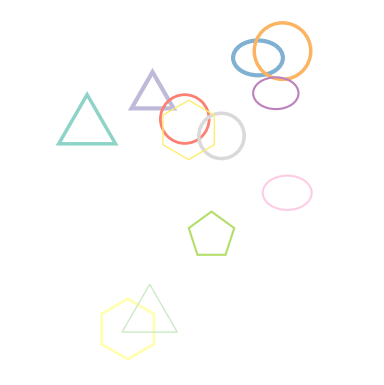[{"shape": "triangle", "thickness": 2.5, "radius": 0.43, "center": [0.226, 0.669]}, {"shape": "hexagon", "thickness": 2, "radius": 0.39, "center": [0.332, 0.145]}, {"shape": "triangle", "thickness": 3, "radius": 0.32, "center": [0.396, 0.75]}, {"shape": "circle", "thickness": 2, "radius": 0.32, "center": [0.48, 0.691]}, {"shape": "oval", "thickness": 3, "radius": 0.32, "center": [0.67, 0.85]}, {"shape": "circle", "thickness": 2.5, "radius": 0.37, "center": [0.734, 0.867]}, {"shape": "pentagon", "thickness": 1.5, "radius": 0.31, "center": [0.549, 0.388]}, {"shape": "oval", "thickness": 1.5, "radius": 0.32, "center": [0.746, 0.499]}, {"shape": "circle", "thickness": 2.5, "radius": 0.29, "center": [0.575, 0.647]}, {"shape": "oval", "thickness": 1.5, "radius": 0.29, "center": [0.716, 0.758]}, {"shape": "triangle", "thickness": 1, "radius": 0.41, "center": [0.389, 0.179]}, {"shape": "hexagon", "thickness": 1, "radius": 0.39, "center": [0.49, 0.663]}]